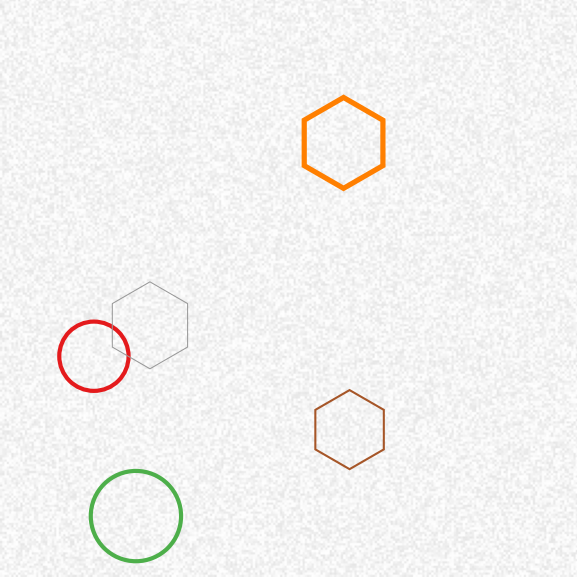[{"shape": "circle", "thickness": 2, "radius": 0.3, "center": [0.163, 0.382]}, {"shape": "circle", "thickness": 2, "radius": 0.39, "center": [0.235, 0.105]}, {"shape": "hexagon", "thickness": 2.5, "radius": 0.39, "center": [0.595, 0.752]}, {"shape": "hexagon", "thickness": 1, "radius": 0.34, "center": [0.605, 0.255]}, {"shape": "hexagon", "thickness": 0.5, "radius": 0.38, "center": [0.26, 0.436]}]